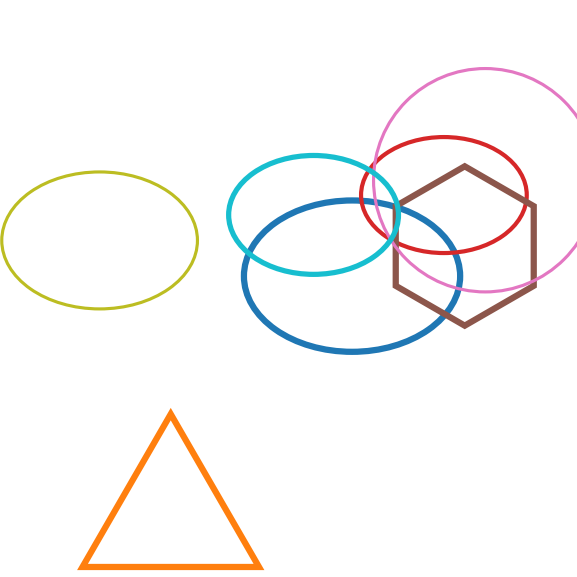[{"shape": "oval", "thickness": 3, "radius": 0.94, "center": [0.61, 0.521]}, {"shape": "triangle", "thickness": 3, "radius": 0.88, "center": [0.296, 0.106]}, {"shape": "oval", "thickness": 2, "radius": 0.72, "center": [0.769, 0.661]}, {"shape": "hexagon", "thickness": 3, "radius": 0.69, "center": [0.805, 0.573]}, {"shape": "circle", "thickness": 1.5, "radius": 0.97, "center": [0.84, 0.687]}, {"shape": "oval", "thickness": 1.5, "radius": 0.85, "center": [0.172, 0.583]}, {"shape": "oval", "thickness": 2.5, "radius": 0.74, "center": [0.543, 0.627]}]